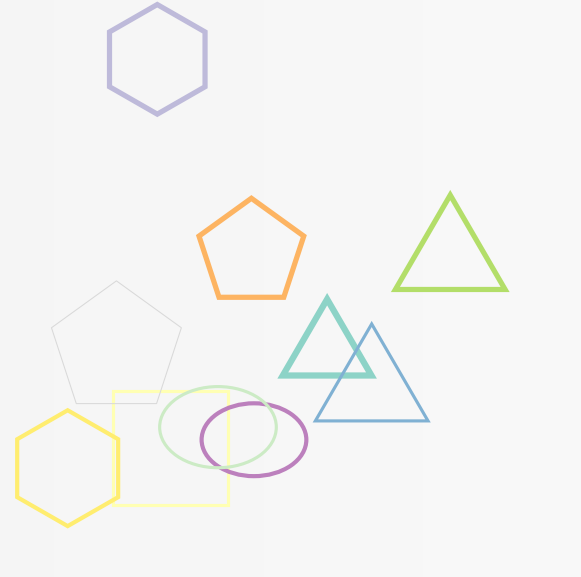[{"shape": "triangle", "thickness": 3, "radius": 0.44, "center": [0.563, 0.393]}, {"shape": "square", "thickness": 1.5, "radius": 0.49, "center": [0.293, 0.224]}, {"shape": "hexagon", "thickness": 2.5, "radius": 0.47, "center": [0.271, 0.896]}, {"shape": "triangle", "thickness": 1.5, "radius": 0.56, "center": [0.639, 0.326]}, {"shape": "pentagon", "thickness": 2.5, "radius": 0.47, "center": [0.433, 0.561]}, {"shape": "triangle", "thickness": 2.5, "radius": 0.54, "center": [0.775, 0.552]}, {"shape": "pentagon", "thickness": 0.5, "radius": 0.59, "center": [0.2, 0.395]}, {"shape": "oval", "thickness": 2, "radius": 0.45, "center": [0.437, 0.238]}, {"shape": "oval", "thickness": 1.5, "radius": 0.5, "center": [0.375, 0.259]}, {"shape": "hexagon", "thickness": 2, "radius": 0.5, "center": [0.116, 0.188]}]